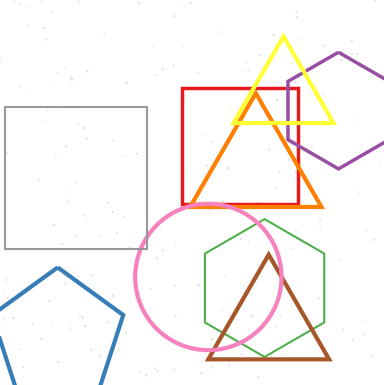[{"shape": "square", "thickness": 2.5, "radius": 0.76, "center": [0.624, 0.62]}, {"shape": "pentagon", "thickness": 3, "radius": 0.9, "center": [0.15, 0.126]}, {"shape": "hexagon", "thickness": 1.5, "radius": 0.89, "center": [0.687, 0.252]}, {"shape": "hexagon", "thickness": 2.5, "radius": 0.76, "center": [0.879, 0.713]}, {"shape": "triangle", "thickness": 3, "radius": 0.98, "center": [0.664, 0.561]}, {"shape": "triangle", "thickness": 3, "radius": 0.75, "center": [0.736, 0.755]}, {"shape": "triangle", "thickness": 3, "radius": 0.91, "center": [0.698, 0.157]}, {"shape": "circle", "thickness": 3, "radius": 0.95, "center": [0.541, 0.281]}, {"shape": "square", "thickness": 1.5, "radius": 0.92, "center": [0.197, 0.537]}]